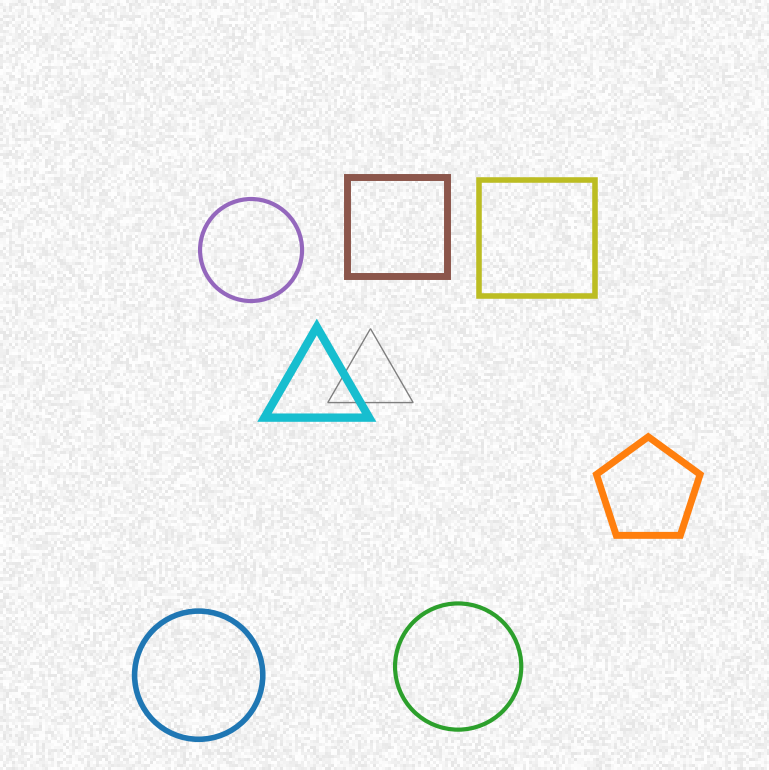[{"shape": "circle", "thickness": 2, "radius": 0.42, "center": [0.258, 0.123]}, {"shape": "pentagon", "thickness": 2.5, "radius": 0.35, "center": [0.842, 0.362]}, {"shape": "circle", "thickness": 1.5, "radius": 0.41, "center": [0.595, 0.134]}, {"shape": "circle", "thickness": 1.5, "radius": 0.33, "center": [0.326, 0.675]}, {"shape": "square", "thickness": 2.5, "radius": 0.32, "center": [0.516, 0.706]}, {"shape": "triangle", "thickness": 0.5, "radius": 0.32, "center": [0.481, 0.509]}, {"shape": "square", "thickness": 2, "radius": 0.38, "center": [0.698, 0.691]}, {"shape": "triangle", "thickness": 3, "radius": 0.39, "center": [0.411, 0.497]}]